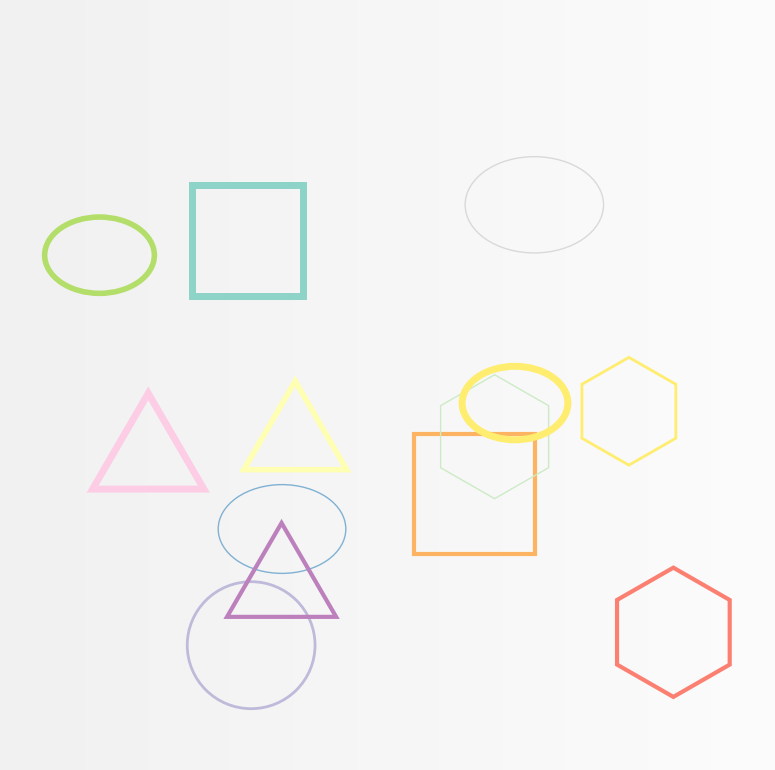[{"shape": "square", "thickness": 2.5, "radius": 0.36, "center": [0.319, 0.688]}, {"shape": "triangle", "thickness": 2, "radius": 0.38, "center": [0.381, 0.428]}, {"shape": "circle", "thickness": 1, "radius": 0.41, "center": [0.324, 0.162]}, {"shape": "hexagon", "thickness": 1.5, "radius": 0.42, "center": [0.869, 0.179]}, {"shape": "oval", "thickness": 0.5, "radius": 0.41, "center": [0.364, 0.313]}, {"shape": "square", "thickness": 1.5, "radius": 0.39, "center": [0.612, 0.358]}, {"shape": "oval", "thickness": 2, "radius": 0.35, "center": [0.128, 0.669]}, {"shape": "triangle", "thickness": 2.5, "radius": 0.41, "center": [0.191, 0.406]}, {"shape": "oval", "thickness": 0.5, "radius": 0.45, "center": [0.689, 0.734]}, {"shape": "triangle", "thickness": 1.5, "radius": 0.41, "center": [0.363, 0.24]}, {"shape": "hexagon", "thickness": 0.5, "radius": 0.4, "center": [0.638, 0.433]}, {"shape": "hexagon", "thickness": 1, "radius": 0.35, "center": [0.811, 0.466]}, {"shape": "oval", "thickness": 2.5, "radius": 0.34, "center": [0.665, 0.477]}]